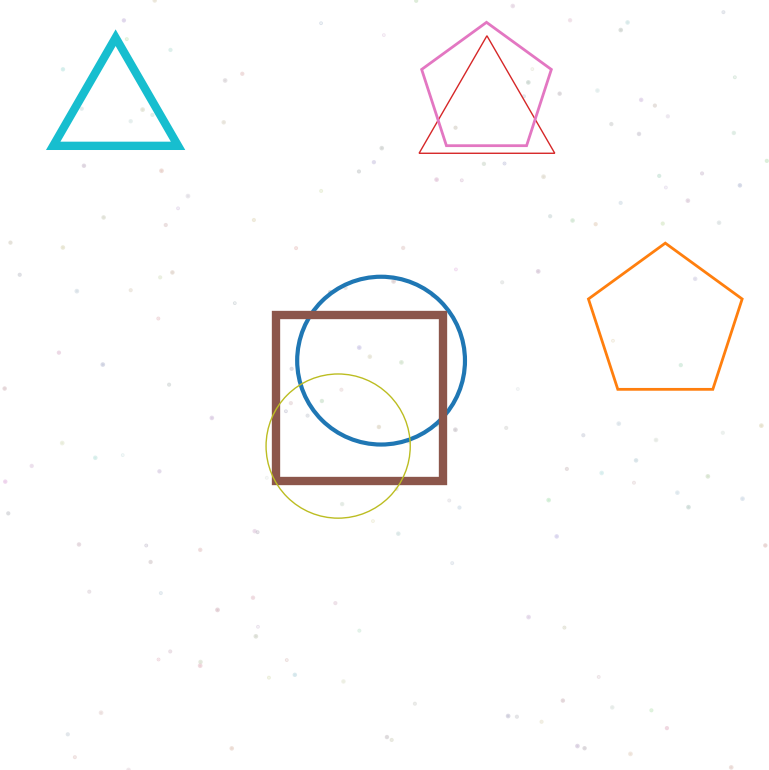[{"shape": "circle", "thickness": 1.5, "radius": 0.54, "center": [0.495, 0.532]}, {"shape": "pentagon", "thickness": 1, "radius": 0.52, "center": [0.864, 0.579]}, {"shape": "triangle", "thickness": 0.5, "radius": 0.51, "center": [0.632, 0.852]}, {"shape": "square", "thickness": 3, "radius": 0.54, "center": [0.467, 0.483]}, {"shape": "pentagon", "thickness": 1, "radius": 0.44, "center": [0.632, 0.882]}, {"shape": "circle", "thickness": 0.5, "radius": 0.47, "center": [0.439, 0.421]}, {"shape": "triangle", "thickness": 3, "radius": 0.47, "center": [0.15, 0.857]}]